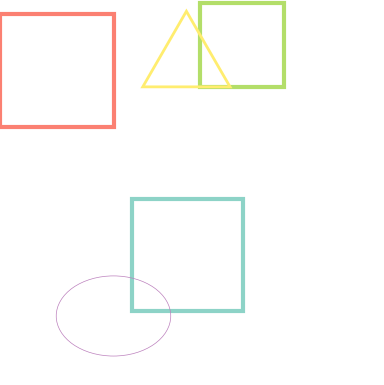[{"shape": "square", "thickness": 3, "radius": 0.73, "center": [0.487, 0.337]}, {"shape": "square", "thickness": 3, "radius": 0.74, "center": [0.148, 0.816]}, {"shape": "square", "thickness": 3, "radius": 0.54, "center": [0.629, 0.883]}, {"shape": "oval", "thickness": 0.5, "radius": 0.74, "center": [0.295, 0.179]}, {"shape": "triangle", "thickness": 2, "radius": 0.65, "center": [0.484, 0.84]}]